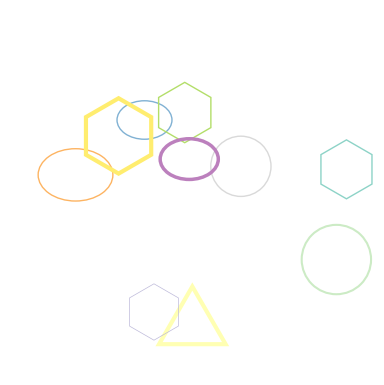[{"shape": "hexagon", "thickness": 1, "radius": 0.38, "center": [0.9, 0.56]}, {"shape": "triangle", "thickness": 3, "radius": 0.5, "center": [0.5, 0.156]}, {"shape": "hexagon", "thickness": 0.5, "radius": 0.37, "center": [0.4, 0.19]}, {"shape": "oval", "thickness": 1, "radius": 0.36, "center": [0.375, 0.688]}, {"shape": "oval", "thickness": 1, "radius": 0.49, "center": [0.196, 0.546]}, {"shape": "hexagon", "thickness": 1, "radius": 0.39, "center": [0.48, 0.708]}, {"shape": "circle", "thickness": 1, "radius": 0.39, "center": [0.626, 0.568]}, {"shape": "oval", "thickness": 2.5, "radius": 0.38, "center": [0.492, 0.587]}, {"shape": "circle", "thickness": 1.5, "radius": 0.45, "center": [0.874, 0.326]}, {"shape": "hexagon", "thickness": 3, "radius": 0.49, "center": [0.308, 0.647]}]